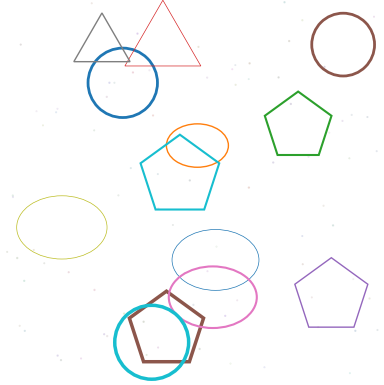[{"shape": "oval", "thickness": 0.5, "radius": 0.56, "center": [0.56, 0.325]}, {"shape": "circle", "thickness": 2, "radius": 0.45, "center": [0.319, 0.785]}, {"shape": "oval", "thickness": 1, "radius": 0.4, "center": [0.513, 0.622]}, {"shape": "pentagon", "thickness": 1.5, "radius": 0.46, "center": [0.774, 0.671]}, {"shape": "triangle", "thickness": 0.5, "radius": 0.57, "center": [0.423, 0.886]}, {"shape": "pentagon", "thickness": 1, "radius": 0.5, "center": [0.861, 0.231]}, {"shape": "circle", "thickness": 2, "radius": 0.41, "center": [0.891, 0.884]}, {"shape": "pentagon", "thickness": 2.5, "radius": 0.51, "center": [0.432, 0.142]}, {"shape": "oval", "thickness": 1.5, "radius": 0.57, "center": [0.553, 0.228]}, {"shape": "triangle", "thickness": 1, "radius": 0.42, "center": [0.265, 0.882]}, {"shape": "oval", "thickness": 0.5, "radius": 0.59, "center": [0.161, 0.409]}, {"shape": "circle", "thickness": 2.5, "radius": 0.48, "center": [0.394, 0.111]}, {"shape": "pentagon", "thickness": 1.5, "radius": 0.54, "center": [0.467, 0.543]}]